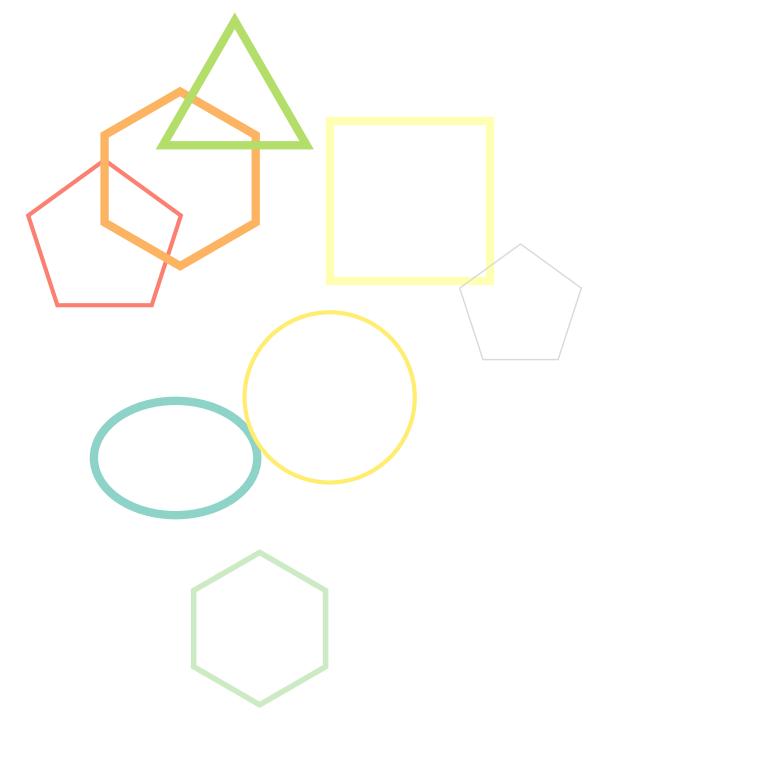[{"shape": "oval", "thickness": 3, "radius": 0.53, "center": [0.228, 0.405]}, {"shape": "square", "thickness": 3, "radius": 0.52, "center": [0.532, 0.739]}, {"shape": "pentagon", "thickness": 1.5, "radius": 0.52, "center": [0.136, 0.688]}, {"shape": "hexagon", "thickness": 3, "radius": 0.57, "center": [0.234, 0.768]}, {"shape": "triangle", "thickness": 3, "radius": 0.54, "center": [0.305, 0.865]}, {"shape": "pentagon", "thickness": 0.5, "radius": 0.42, "center": [0.676, 0.6]}, {"shape": "hexagon", "thickness": 2, "radius": 0.49, "center": [0.337, 0.184]}, {"shape": "circle", "thickness": 1.5, "radius": 0.55, "center": [0.428, 0.484]}]